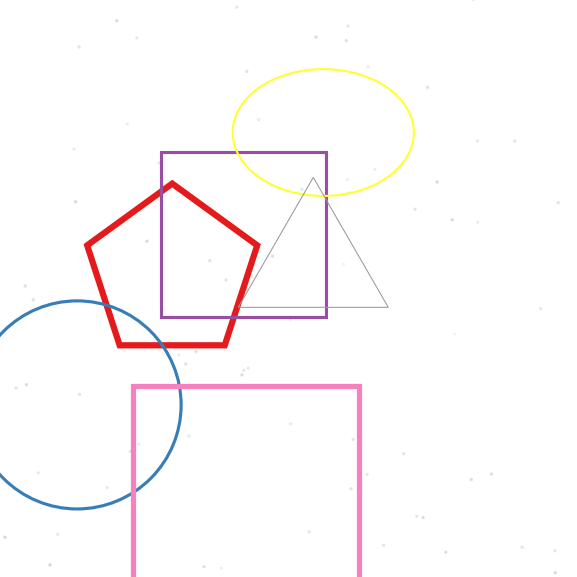[{"shape": "pentagon", "thickness": 3, "radius": 0.77, "center": [0.298, 0.526]}, {"shape": "circle", "thickness": 1.5, "radius": 0.9, "center": [0.133, 0.298]}, {"shape": "square", "thickness": 1.5, "radius": 0.71, "center": [0.421, 0.593]}, {"shape": "oval", "thickness": 1, "radius": 0.78, "center": [0.56, 0.77]}, {"shape": "square", "thickness": 2.5, "radius": 0.98, "center": [0.426, 0.135]}, {"shape": "triangle", "thickness": 0.5, "radius": 0.75, "center": [0.542, 0.542]}]